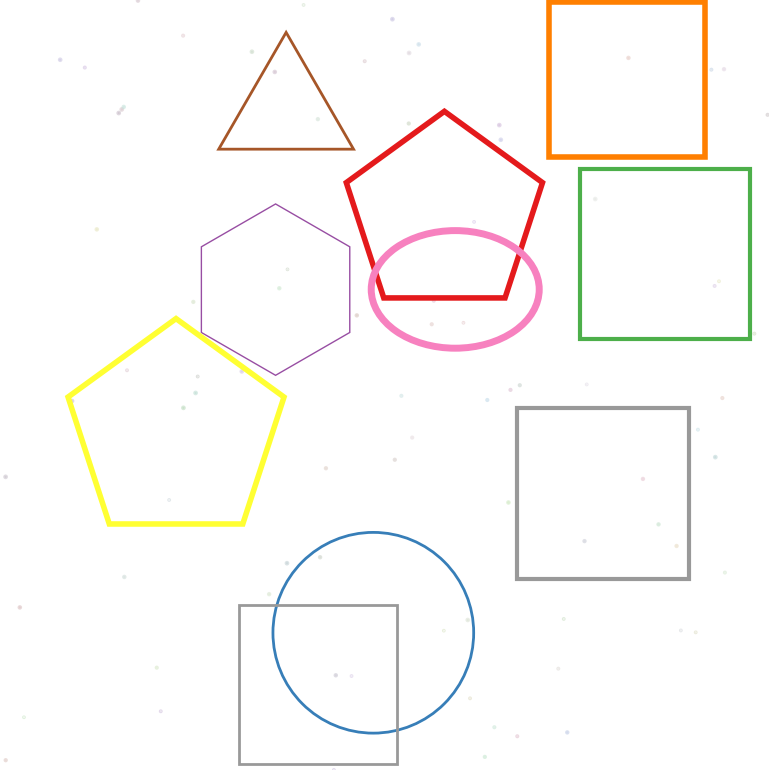[{"shape": "pentagon", "thickness": 2, "radius": 0.67, "center": [0.577, 0.721]}, {"shape": "circle", "thickness": 1, "radius": 0.65, "center": [0.485, 0.178]}, {"shape": "square", "thickness": 1.5, "radius": 0.55, "center": [0.863, 0.67]}, {"shape": "hexagon", "thickness": 0.5, "radius": 0.56, "center": [0.358, 0.624]}, {"shape": "square", "thickness": 2, "radius": 0.5, "center": [0.814, 0.896]}, {"shape": "pentagon", "thickness": 2, "radius": 0.74, "center": [0.229, 0.439]}, {"shape": "triangle", "thickness": 1, "radius": 0.51, "center": [0.372, 0.857]}, {"shape": "oval", "thickness": 2.5, "radius": 0.55, "center": [0.591, 0.624]}, {"shape": "square", "thickness": 1.5, "radius": 0.56, "center": [0.783, 0.359]}, {"shape": "square", "thickness": 1, "radius": 0.52, "center": [0.413, 0.111]}]